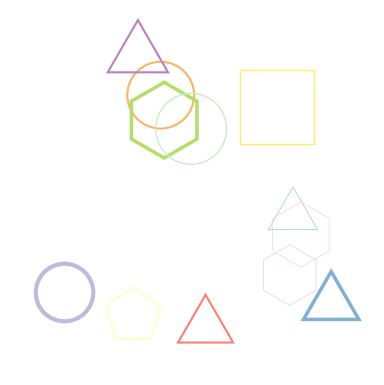[{"shape": "triangle", "thickness": 0.5, "radius": 0.37, "center": [0.761, 0.44]}, {"shape": "pentagon", "thickness": 1, "radius": 0.37, "center": [0.346, 0.18]}, {"shape": "circle", "thickness": 3, "radius": 0.37, "center": [0.168, 0.24]}, {"shape": "triangle", "thickness": 1.5, "radius": 0.41, "center": [0.534, 0.152]}, {"shape": "triangle", "thickness": 2.5, "radius": 0.41, "center": [0.86, 0.212]}, {"shape": "circle", "thickness": 1.5, "radius": 0.43, "center": [0.417, 0.753]}, {"shape": "hexagon", "thickness": 2.5, "radius": 0.49, "center": [0.426, 0.688]}, {"shape": "hexagon", "thickness": 0.5, "radius": 0.42, "center": [0.781, 0.391]}, {"shape": "hexagon", "thickness": 0.5, "radius": 0.39, "center": [0.753, 0.285]}, {"shape": "triangle", "thickness": 1.5, "radius": 0.45, "center": [0.358, 0.857]}, {"shape": "circle", "thickness": 1, "radius": 0.46, "center": [0.497, 0.665]}, {"shape": "square", "thickness": 1, "radius": 0.48, "center": [0.719, 0.722]}]